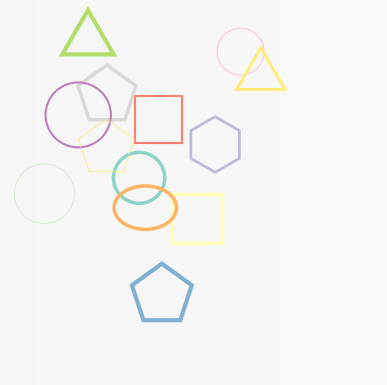[{"shape": "circle", "thickness": 2.5, "radius": 0.33, "center": [0.359, 0.538]}, {"shape": "square", "thickness": 2.5, "radius": 0.32, "center": [0.509, 0.432]}, {"shape": "hexagon", "thickness": 2, "radius": 0.36, "center": [0.555, 0.625]}, {"shape": "square", "thickness": 1.5, "radius": 0.3, "center": [0.409, 0.69]}, {"shape": "pentagon", "thickness": 3, "radius": 0.41, "center": [0.418, 0.234]}, {"shape": "oval", "thickness": 2.5, "radius": 0.4, "center": [0.375, 0.461]}, {"shape": "triangle", "thickness": 3, "radius": 0.38, "center": [0.227, 0.897]}, {"shape": "circle", "thickness": 1, "radius": 0.3, "center": [0.621, 0.866]}, {"shape": "pentagon", "thickness": 2.5, "radius": 0.39, "center": [0.276, 0.753]}, {"shape": "circle", "thickness": 1.5, "radius": 0.42, "center": [0.202, 0.702]}, {"shape": "circle", "thickness": 0.5, "radius": 0.39, "center": [0.115, 0.497]}, {"shape": "triangle", "thickness": 2, "radius": 0.36, "center": [0.673, 0.804]}, {"shape": "pentagon", "thickness": 0.5, "radius": 0.38, "center": [0.275, 0.615]}]